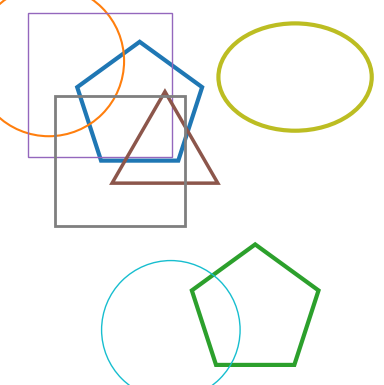[{"shape": "pentagon", "thickness": 3, "radius": 0.85, "center": [0.363, 0.721]}, {"shape": "circle", "thickness": 1.5, "radius": 0.98, "center": [0.127, 0.842]}, {"shape": "pentagon", "thickness": 3, "radius": 0.86, "center": [0.663, 0.192]}, {"shape": "square", "thickness": 1, "radius": 0.93, "center": [0.26, 0.779]}, {"shape": "triangle", "thickness": 2.5, "radius": 0.79, "center": [0.428, 0.604]}, {"shape": "square", "thickness": 2, "radius": 0.85, "center": [0.312, 0.582]}, {"shape": "oval", "thickness": 3, "radius": 1.0, "center": [0.766, 0.8]}, {"shape": "circle", "thickness": 1, "radius": 0.9, "center": [0.444, 0.143]}]